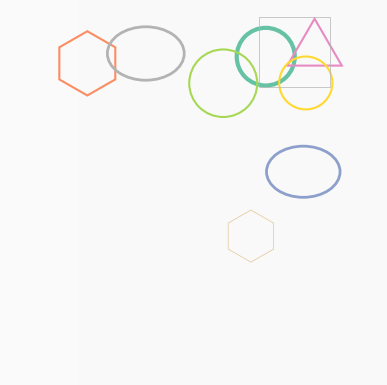[{"shape": "circle", "thickness": 3, "radius": 0.37, "center": [0.686, 0.853]}, {"shape": "hexagon", "thickness": 1.5, "radius": 0.42, "center": [0.225, 0.835]}, {"shape": "oval", "thickness": 2, "radius": 0.47, "center": [0.783, 0.554]}, {"shape": "triangle", "thickness": 1.5, "radius": 0.41, "center": [0.812, 0.87]}, {"shape": "circle", "thickness": 1.5, "radius": 0.44, "center": [0.576, 0.784]}, {"shape": "circle", "thickness": 1.5, "radius": 0.34, "center": [0.789, 0.785]}, {"shape": "hexagon", "thickness": 0.5, "radius": 0.34, "center": [0.648, 0.387]}, {"shape": "square", "thickness": 0.5, "radius": 0.45, "center": [0.76, 0.865]}, {"shape": "oval", "thickness": 2, "radius": 0.5, "center": [0.376, 0.861]}]